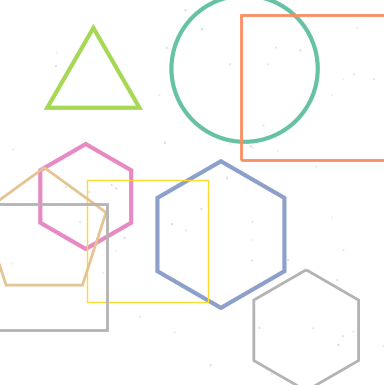[{"shape": "circle", "thickness": 3, "radius": 0.95, "center": [0.635, 0.822]}, {"shape": "square", "thickness": 2, "radius": 0.95, "center": [0.815, 0.773]}, {"shape": "hexagon", "thickness": 3, "radius": 0.95, "center": [0.574, 0.391]}, {"shape": "hexagon", "thickness": 3, "radius": 0.68, "center": [0.223, 0.49]}, {"shape": "triangle", "thickness": 3, "radius": 0.69, "center": [0.242, 0.789]}, {"shape": "square", "thickness": 1, "radius": 0.79, "center": [0.383, 0.374]}, {"shape": "pentagon", "thickness": 2, "radius": 0.84, "center": [0.115, 0.396]}, {"shape": "hexagon", "thickness": 2, "radius": 0.79, "center": [0.795, 0.142]}, {"shape": "square", "thickness": 2, "radius": 0.82, "center": [0.113, 0.307]}]